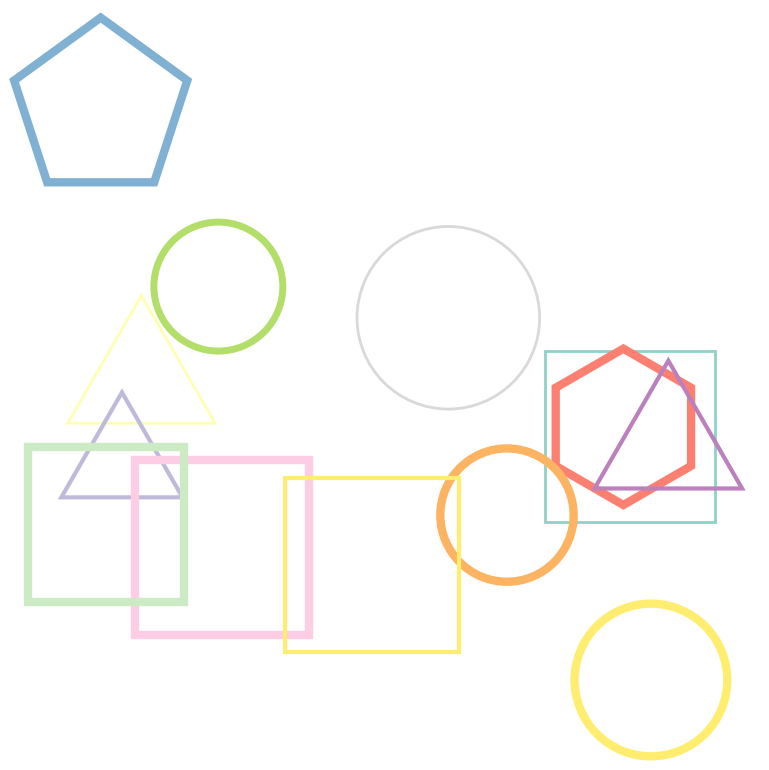[{"shape": "square", "thickness": 1, "radius": 0.55, "center": [0.818, 0.433]}, {"shape": "triangle", "thickness": 1, "radius": 0.55, "center": [0.184, 0.506]}, {"shape": "triangle", "thickness": 1.5, "radius": 0.45, "center": [0.158, 0.4]}, {"shape": "hexagon", "thickness": 3, "radius": 0.51, "center": [0.81, 0.446]}, {"shape": "pentagon", "thickness": 3, "radius": 0.59, "center": [0.131, 0.859]}, {"shape": "circle", "thickness": 3, "radius": 0.43, "center": [0.658, 0.331]}, {"shape": "circle", "thickness": 2.5, "radius": 0.42, "center": [0.284, 0.628]}, {"shape": "square", "thickness": 3, "radius": 0.57, "center": [0.288, 0.289]}, {"shape": "circle", "thickness": 1, "radius": 0.59, "center": [0.582, 0.587]}, {"shape": "triangle", "thickness": 1.5, "radius": 0.55, "center": [0.868, 0.421]}, {"shape": "square", "thickness": 3, "radius": 0.51, "center": [0.138, 0.319]}, {"shape": "square", "thickness": 1.5, "radius": 0.57, "center": [0.483, 0.266]}, {"shape": "circle", "thickness": 3, "radius": 0.5, "center": [0.845, 0.117]}]